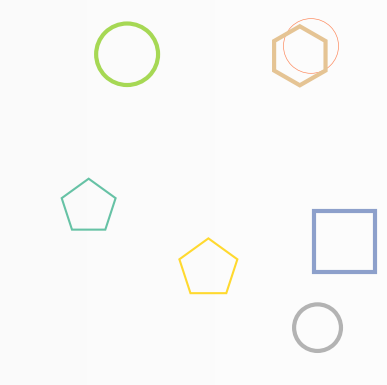[{"shape": "pentagon", "thickness": 1.5, "radius": 0.37, "center": [0.229, 0.463]}, {"shape": "circle", "thickness": 0.5, "radius": 0.36, "center": [0.803, 0.881]}, {"shape": "square", "thickness": 3, "radius": 0.4, "center": [0.889, 0.373]}, {"shape": "circle", "thickness": 3, "radius": 0.4, "center": [0.328, 0.859]}, {"shape": "pentagon", "thickness": 1.5, "radius": 0.39, "center": [0.538, 0.302]}, {"shape": "hexagon", "thickness": 3, "radius": 0.38, "center": [0.774, 0.855]}, {"shape": "circle", "thickness": 3, "radius": 0.3, "center": [0.819, 0.149]}]